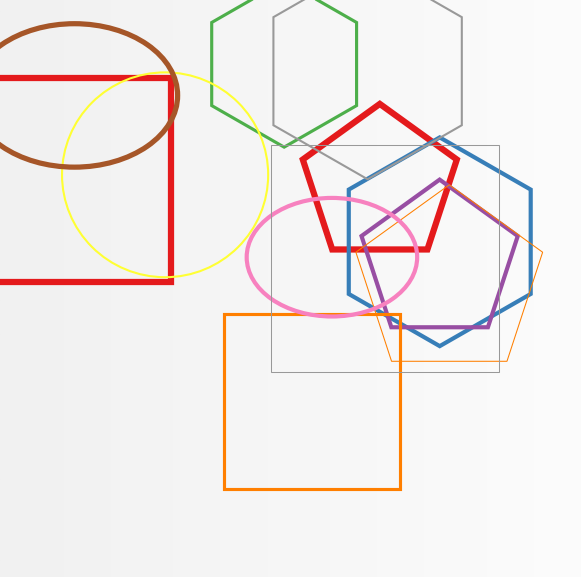[{"shape": "pentagon", "thickness": 3, "radius": 0.7, "center": [0.653, 0.68]}, {"shape": "square", "thickness": 3, "radius": 0.89, "center": [0.116, 0.688]}, {"shape": "hexagon", "thickness": 2, "radius": 0.9, "center": [0.757, 0.58]}, {"shape": "hexagon", "thickness": 1.5, "radius": 0.72, "center": [0.489, 0.888]}, {"shape": "pentagon", "thickness": 2, "radius": 0.71, "center": [0.756, 0.547]}, {"shape": "square", "thickness": 1.5, "radius": 0.76, "center": [0.536, 0.304]}, {"shape": "pentagon", "thickness": 0.5, "radius": 0.84, "center": [0.773, 0.51]}, {"shape": "circle", "thickness": 1, "radius": 0.89, "center": [0.284, 0.696]}, {"shape": "oval", "thickness": 2.5, "radius": 0.89, "center": [0.128, 0.834]}, {"shape": "oval", "thickness": 2, "radius": 0.73, "center": [0.571, 0.554]}, {"shape": "hexagon", "thickness": 1, "radius": 0.94, "center": [0.632, 0.876]}, {"shape": "square", "thickness": 0.5, "radius": 0.98, "center": [0.663, 0.551]}]